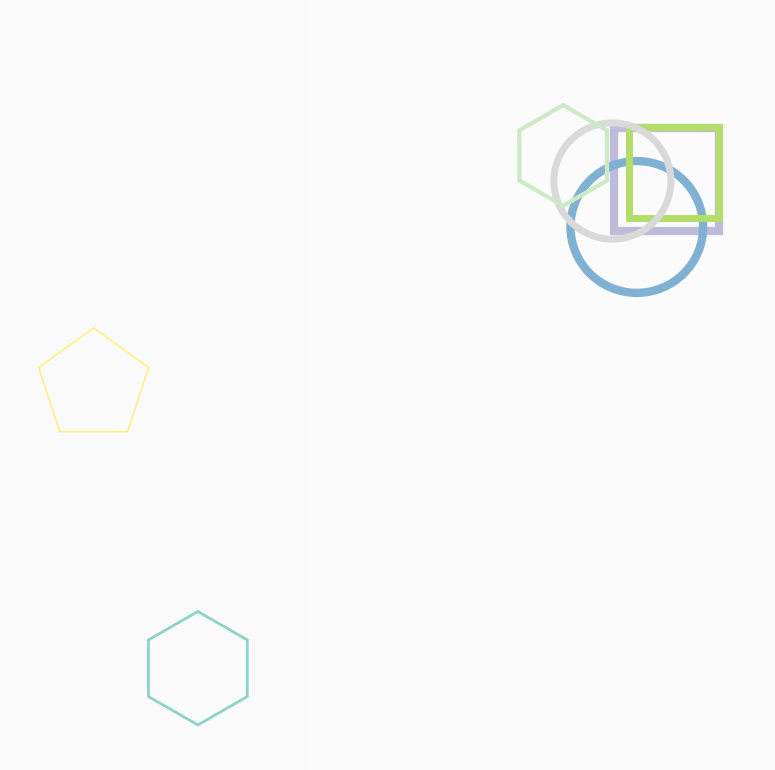[{"shape": "hexagon", "thickness": 1, "radius": 0.37, "center": [0.255, 0.132]}, {"shape": "square", "thickness": 3, "radius": 0.34, "center": [0.86, 0.767]}, {"shape": "circle", "thickness": 3, "radius": 0.43, "center": [0.822, 0.705]}, {"shape": "square", "thickness": 2.5, "radius": 0.29, "center": [0.87, 0.776]}, {"shape": "circle", "thickness": 2.5, "radius": 0.38, "center": [0.79, 0.765]}, {"shape": "hexagon", "thickness": 1.5, "radius": 0.33, "center": [0.727, 0.798]}, {"shape": "pentagon", "thickness": 0.5, "radius": 0.37, "center": [0.121, 0.5]}]